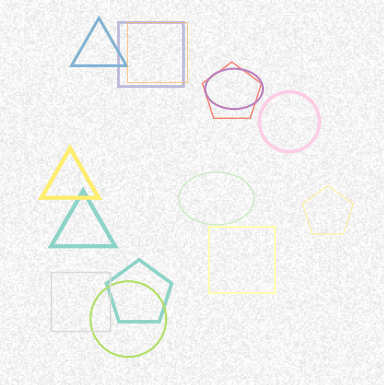[{"shape": "triangle", "thickness": 3, "radius": 0.48, "center": [0.216, 0.408]}, {"shape": "pentagon", "thickness": 2.5, "radius": 0.44, "center": [0.361, 0.236]}, {"shape": "square", "thickness": 1.5, "radius": 0.43, "center": [0.629, 0.324]}, {"shape": "square", "thickness": 2, "radius": 0.42, "center": [0.391, 0.86]}, {"shape": "pentagon", "thickness": 1, "radius": 0.4, "center": [0.602, 0.758]}, {"shape": "triangle", "thickness": 2, "radius": 0.41, "center": [0.257, 0.871]}, {"shape": "square", "thickness": 0.5, "radius": 0.39, "center": [0.409, 0.865]}, {"shape": "circle", "thickness": 1.5, "radius": 0.49, "center": [0.333, 0.171]}, {"shape": "circle", "thickness": 2.5, "radius": 0.39, "center": [0.752, 0.684]}, {"shape": "square", "thickness": 1, "radius": 0.38, "center": [0.208, 0.216]}, {"shape": "oval", "thickness": 1.5, "radius": 0.37, "center": [0.608, 0.769]}, {"shape": "oval", "thickness": 1, "radius": 0.49, "center": [0.562, 0.484]}, {"shape": "triangle", "thickness": 3, "radius": 0.43, "center": [0.182, 0.529]}, {"shape": "pentagon", "thickness": 0.5, "radius": 0.35, "center": [0.852, 0.449]}]